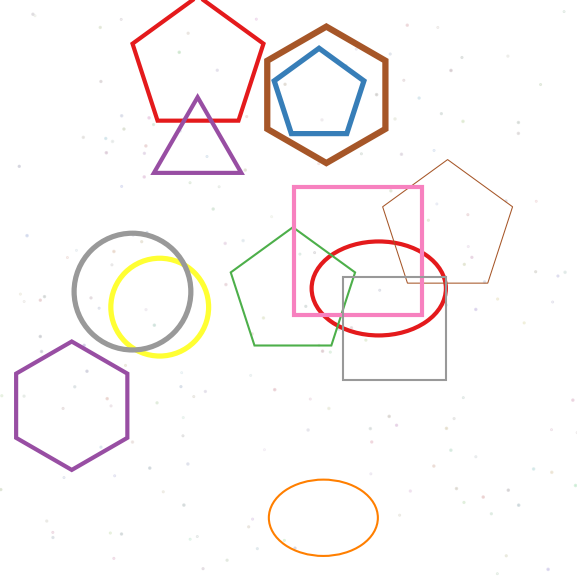[{"shape": "oval", "thickness": 2, "radius": 0.58, "center": [0.656, 0.5]}, {"shape": "pentagon", "thickness": 2, "radius": 0.6, "center": [0.343, 0.887]}, {"shape": "pentagon", "thickness": 2.5, "radius": 0.41, "center": [0.552, 0.834]}, {"shape": "pentagon", "thickness": 1, "radius": 0.57, "center": [0.507, 0.492]}, {"shape": "hexagon", "thickness": 2, "radius": 0.56, "center": [0.124, 0.297]}, {"shape": "triangle", "thickness": 2, "radius": 0.44, "center": [0.342, 0.743]}, {"shape": "oval", "thickness": 1, "radius": 0.47, "center": [0.56, 0.103]}, {"shape": "circle", "thickness": 2.5, "radius": 0.42, "center": [0.277, 0.467]}, {"shape": "hexagon", "thickness": 3, "radius": 0.59, "center": [0.565, 0.835]}, {"shape": "pentagon", "thickness": 0.5, "radius": 0.59, "center": [0.775, 0.605]}, {"shape": "square", "thickness": 2, "radius": 0.56, "center": [0.619, 0.564]}, {"shape": "square", "thickness": 1, "radius": 0.44, "center": [0.683, 0.43]}, {"shape": "circle", "thickness": 2.5, "radius": 0.51, "center": [0.229, 0.494]}]